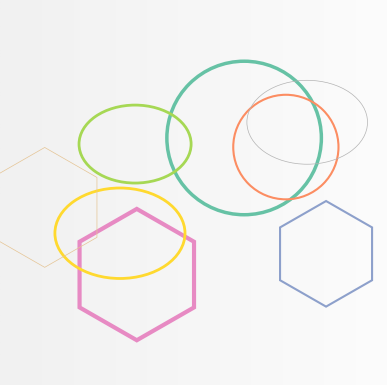[{"shape": "circle", "thickness": 2.5, "radius": 1.0, "center": [0.63, 0.642]}, {"shape": "circle", "thickness": 1.5, "radius": 0.68, "center": [0.738, 0.618]}, {"shape": "hexagon", "thickness": 1.5, "radius": 0.69, "center": [0.841, 0.341]}, {"shape": "hexagon", "thickness": 3, "radius": 0.85, "center": [0.353, 0.287]}, {"shape": "oval", "thickness": 2, "radius": 0.72, "center": [0.349, 0.626]}, {"shape": "oval", "thickness": 2, "radius": 0.84, "center": [0.31, 0.394]}, {"shape": "hexagon", "thickness": 0.5, "radius": 0.78, "center": [0.115, 0.461]}, {"shape": "oval", "thickness": 0.5, "radius": 0.78, "center": [0.793, 0.682]}]